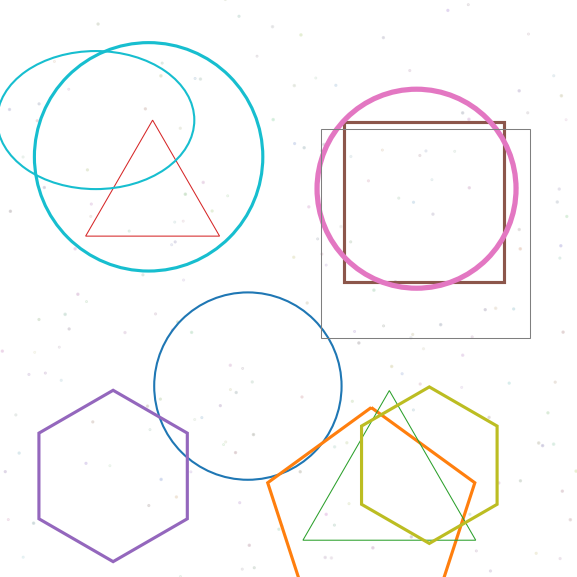[{"shape": "circle", "thickness": 1, "radius": 0.81, "center": [0.429, 0.331]}, {"shape": "pentagon", "thickness": 1.5, "radius": 0.94, "center": [0.643, 0.105]}, {"shape": "triangle", "thickness": 0.5, "radius": 0.86, "center": [0.674, 0.15]}, {"shape": "triangle", "thickness": 0.5, "radius": 0.67, "center": [0.264, 0.657]}, {"shape": "hexagon", "thickness": 1.5, "radius": 0.74, "center": [0.196, 0.175]}, {"shape": "square", "thickness": 1.5, "radius": 0.69, "center": [0.734, 0.649]}, {"shape": "circle", "thickness": 2.5, "radius": 0.86, "center": [0.721, 0.672]}, {"shape": "square", "thickness": 0.5, "radius": 0.91, "center": [0.737, 0.596]}, {"shape": "hexagon", "thickness": 1.5, "radius": 0.68, "center": [0.743, 0.194]}, {"shape": "oval", "thickness": 1, "radius": 0.85, "center": [0.166, 0.791]}, {"shape": "circle", "thickness": 1.5, "radius": 0.99, "center": [0.257, 0.728]}]